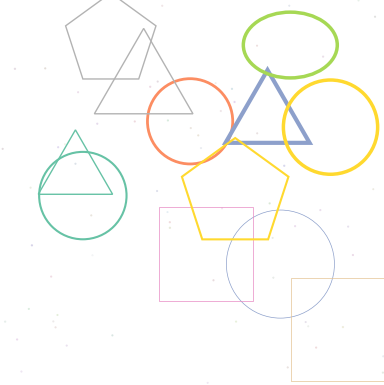[{"shape": "circle", "thickness": 1.5, "radius": 0.57, "center": [0.215, 0.492]}, {"shape": "triangle", "thickness": 1, "radius": 0.56, "center": [0.196, 0.551]}, {"shape": "circle", "thickness": 2, "radius": 0.55, "center": [0.494, 0.685]}, {"shape": "triangle", "thickness": 3, "radius": 0.63, "center": [0.695, 0.692]}, {"shape": "circle", "thickness": 0.5, "radius": 0.7, "center": [0.728, 0.314]}, {"shape": "square", "thickness": 0.5, "radius": 0.61, "center": [0.535, 0.34]}, {"shape": "oval", "thickness": 2.5, "radius": 0.61, "center": [0.754, 0.883]}, {"shape": "pentagon", "thickness": 1.5, "radius": 0.73, "center": [0.611, 0.496]}, {"shape": "circle", "thickness": 2.5, "radius": 0.61, "center": [0.858, 0.67]}, {"shape": "square", "thickness": 0.5, "radius": 0.67, "center": [0.89, 0.144]}, {"shape": "pentagon", "thickness": 1, "radius": 0.62, "center": [0.288, 0.895]}, {"shape": "triangle", "thickness": 1, "radius": 0.74, "center": [0.373, 0.778]}]